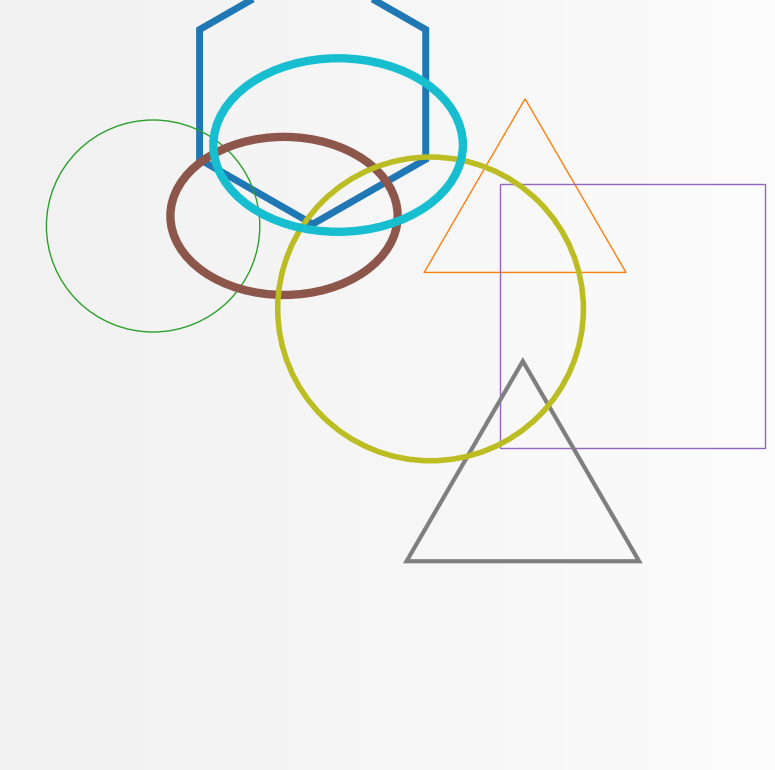[{"shape": "hexagon", "thickness": 2.5, "radius": 0.84, "center": [0.403, 0.877]}, {"shape": "triangle", "thickness": 0.5, "radius": 0.75, "center": [0.678, 0.721]}, {"shape": "circle", "thickness": 0.5, "radius": 0.69, "center": [0.198, 0.706]}, {"shape": "square", "thickness": 0.5, "radius": 0.86, "center": [0.817, 0.589]}, {"shape": "oval", "thickness": 3, "radius": 0.73, "center": [0.366, 0.72]}, {"shape": "triangle", "thickness": 1.5, "radius": 0.87, "center": [0.675, 0.358]}, {"shape": "circle", "thickness": 2, "radius": 0.99, "center": [0.556, 0.599]}, {"shape": "oval", "thickness": 3, "radius": 0.8, "center": [0.436, 0.812]}]